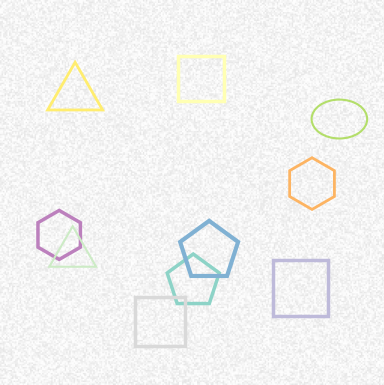[{"shape": "pentagon", "thickness": 2.5, "radius": 0.36, "center": [0.502, 0.269]}, {"shape": "square", "thickness": 2.5, "radius": 0.3, "center": [0.523, 0.796]}, {"shape": "square", "thickness": 2.5, "radius": 0.36, "center": [0.78, 0.253]}, {"shape": "pentagon", "thickness": 3, "radius": 0.4, "center": [0.543, 0.347]}, {"shape": "hexagon", "thickness": 2, "radius": 0.34, "center": [0.81, 0.523]}, {"shape": "oval", "thickness": 1.5, "radius": 0.36, "center": [0.882, 0.691]}, {"shape": "square", "thickness": 2.5, "radius": 0.32, "center": [0.416, 0.165]}, {"shape": "hexagon", "thickness": 2.5, "radius": 0.32, "center": [0.154, 0.39]}, {"shape": "triangle", "thickness": 1.5, "radius": 0.35, "center": [0.189, 0.342]}, {"shape": "triangle", "thickness": 2, "radius": 0.41, "center": [0.195, 0.756]}]